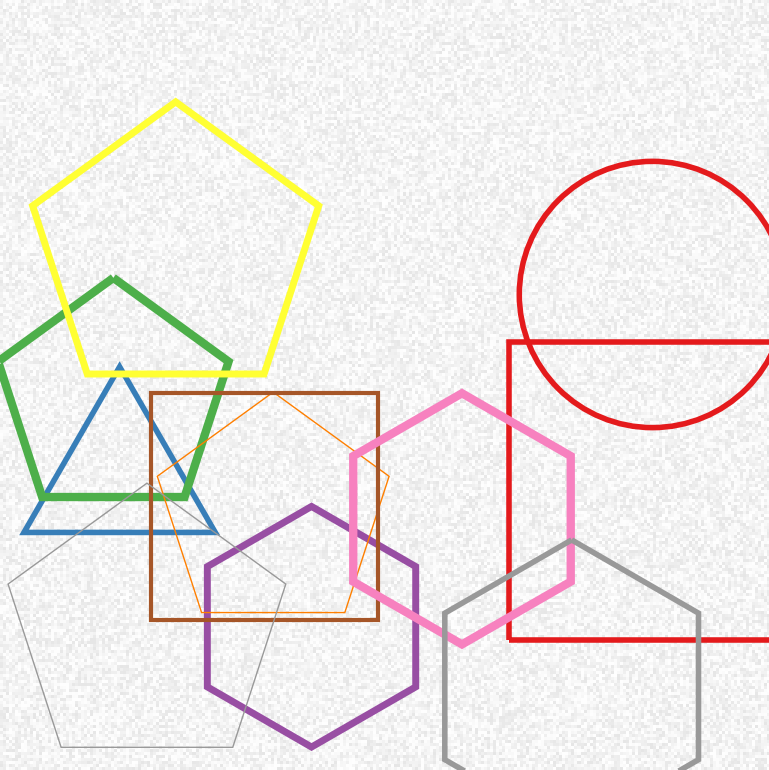[{"shape": "circle", "thickness": 2, "radius": 0.86, "center": [0.847, 0.618]}, {"shape": "square", "thickness": 2, "radius": 0.97, "center": [0.854, 0.362]}, {"shape": "triangle", "thickness": 2, "radius": 0.72, "center": [0.155, 0.38]}, {"shape": "pentagon", "thickness": 3, "radius": 0.79, "center": [0.147, 0.482]}, {"shape": "hexagon", "thickness": 2.5, "radius": 0.78, "center": [0.405, 0.186]}, {"shape": "pentagon", "thickness": 0.5, "radius": 0.79, "center": [0.355, 0.333]}, {"shape": "pentagon", "thickness": 2.5, "radius": 0.98, "center": [0.228, 0.672]}, {"shape": "square", "thickness": 1.5, "radius": 0.74, "center": [0.344, 0.342]}, {"shape": "hexagon", "thickness": 3, "radius": 0.82, "center": [0.6, 0.326]}, {"shape": "hexagon", "thickness": 2, "radius": 0.95, "center": [0.742, 0.109]}, {"shape": "pentagon", "thickness": 0.5, "radius": 0.95, "center": [0.191, 0.183]}]